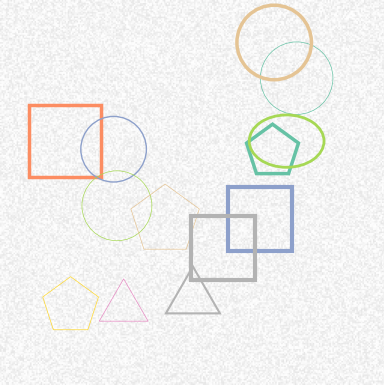[{"shape": "pentagon", "thickness": 2.5, "radius": 0.35, "center": [0.708, 0.606]}, {"shape": "circle", "thickness": 0.5, "radius": 0.47, "center": [0.771, 0.797]}, {"shape": "square", "thickness": 2.5, "radius": 0.47, "center": [0.168, 0.633]}, {"shape": "square", "thickness": 3, "radius": 0.42, "center": [0.676, 0.432]}, {"shape": "circle", "thickness": 1, "radius": 0.43, "center": [0.295, 0.612]}, {"shape": "triangle", "thickness": 0.5, "radius": 0.37, "center": [0.321, 0.202]}, {"shape": "circle", "thickness": 0.5, "radius": 0.45, "center": [0.304, 0.466]}, {"shape": "oval", "thickness": 2, "radius": 0.49, "center": [0.744, 0.633]}, {"shape": "pentagon", "thickness": 0.5, "radius": 0.38, "center": [0.183, 0.205]}, {"shape": "pentagon", "thickness": 0.5, "radius": 0.47, "center": [0.429, 0.428]}, {"shape": "circle", "thickness": 2.5, "radius": 0.48, "center": [0.712, 0.89]}, {"shape": "square", "thickness": 3, "radius": 0.41, "center": [0.579, 0.356]}, {"shape": "triangle", "thickness": 1.5, "radius": 0.41, "center": [0.501, 0.227]}]